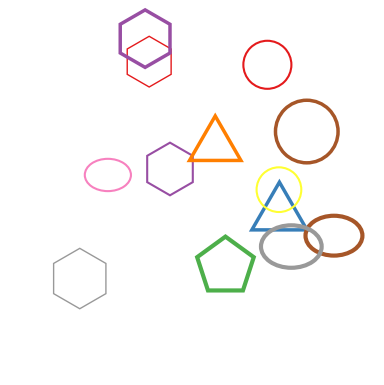[{"shape": "circle", "thickness": 1.5, "radius": 0.31, "center": [0.694, 0.832]}, {"shape": "hexagon", "thickness": 1, "radius": 0.33, "center": [0.387, 0.84]}, {"shape": "triangle", "thickness": 2.5, "radius": 0.41, "center": [0.726, 0.444]}, {"shape": "pentagon", "thickness": 3, "radius": 0.39, "center": [0.586, 0.308]}, {"shape": "hexagon", "thickness": 1.5, "radius": 0.34, "center": [0.442, 0.561]}, {"shape": "hexagon", "thickness": 2.5, "radius": 0.37, "center": [0.377, 0.9]}, {"shape": "triangle", "thickness": 2.5, "radius": 0.39, "center": [0.559, 0.622]}, {"shape": "circle", "thickness": 1.5, "radius": 0.29, "center": [0.725, 0.507]}, {"shape": "oval", "thickness": 3, "radius": 0.37, "center": [0.867, 0.388]}, {"shape": "circle", "thickness": 2.5, "radius": 0.41, "center": [0.797, 0.658]}, {"shape": "oval", "thickness": 1.5, "radius": 0.3, "center": [0.28, 0.546]}, {"shape": "hexagon", "thickness": 1, "radius": 0.39, "center": [0.207, 0.277]}, {"shape": "oval", "thickness": 3, "radius": 0.39, "center": [0.757, 0.36]}]